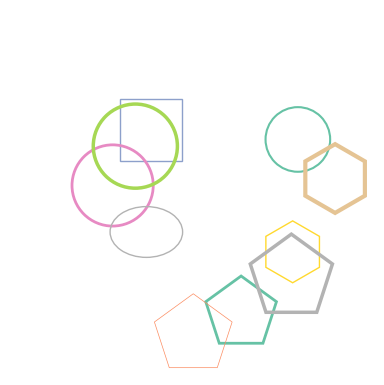[{"shape": "pentagon", "thickness": 2, "radius": 0.48, "center": [0.626, 0.187]}, {"shape": "circle", "thickness": 1.5, "radius": 0.42, "center": [0.774, 0.638]}, {"shape": "pentagon", "thickness": 0.5, "radius": 0.53, "center": [0.502, 0.131]}, {"shape": "square", "thickness": 1, "radius": 0.4, "center": [0.392, 0.663]}, {"shape": "circle", "thickness": 2, "radius": 0.53, "center": [0.293, 0.518]}, {"shape": "circle", "thickness": 2.5, "radius": 0.55, "center": [0.352, 0.62]}, {"shape": "hexagon", "thickness": 1, "radius": 0.4, "center": [0.76, 0.346]}, {"shape": "hexagon", "thickness": 3, "radius": 0.45, "center": [0.87, 0.536]}, {"shape": "pentagon", "thickness": 2.5, "radius": 0.56, "center": [0.757, 0.28]}, {"shape": "oval", "thickness": 1, "radius": 0.47, "center": [0.38, 0.397]}]